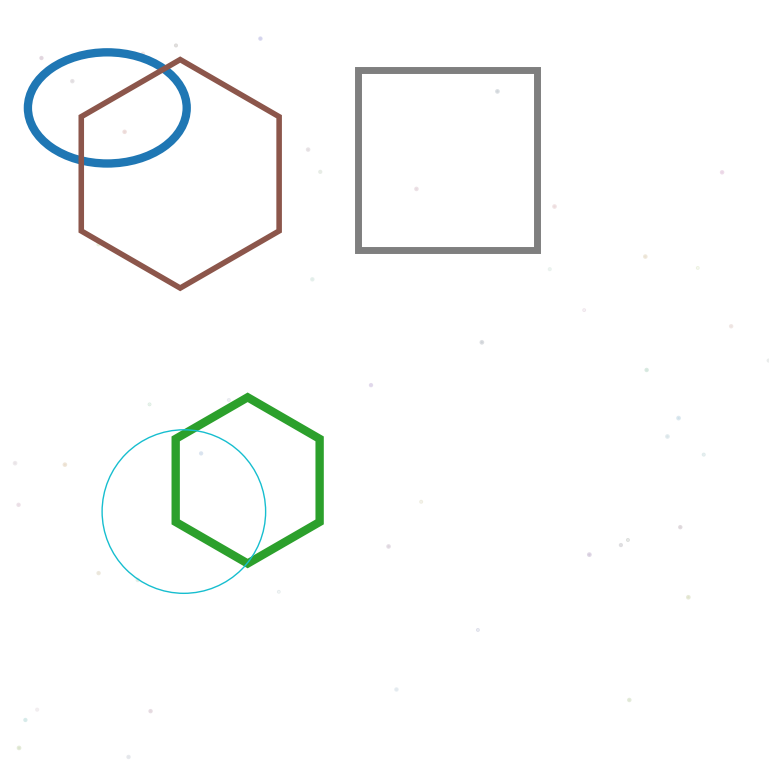[{"shape": "oval", "thickness": 3, "radius": 0.52, "center": [0.139, 0.86]}, {"shape": "hexagon", "thickness": 3, "radius": 0.54, "center": [0.322, 0.376]}, {"shape": "hexagon", "thickness": 2, "radius": 0.74, "center": [0.234, 0.774]}, {"shape": "square", "thickness": 2.5, "radius": 0.58, "center": [0.581, 0.792]}, {"shape": "circle", "thickness": 0.5, "radius": 0.53, "center": [0.239, 0.336]}]